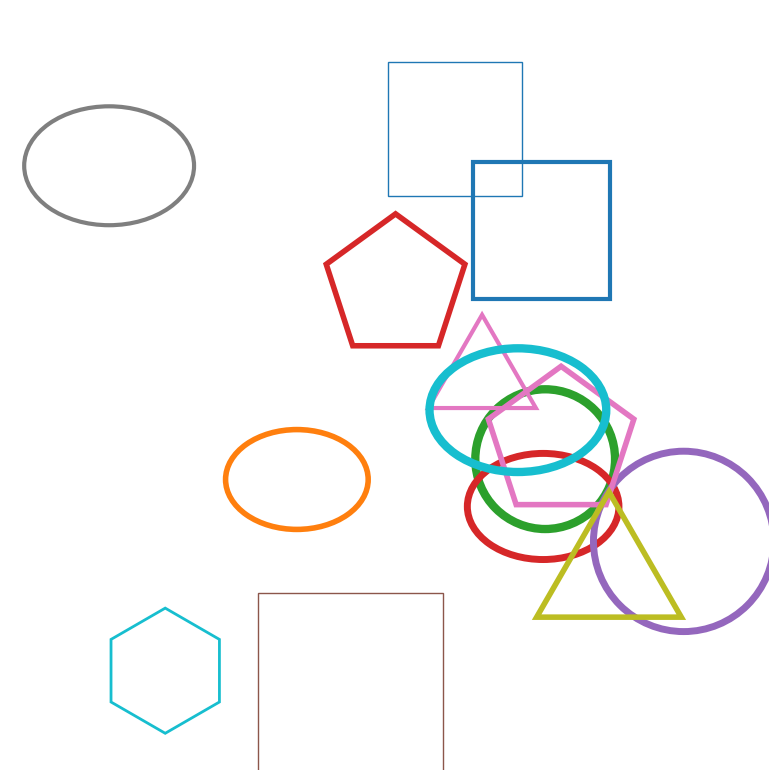[{"shape": "square", "thickness": 1.5, "radius": 0.45, "center": [0.703, 0.701]}, {"shape": "square", "thickness": 0.5, "radius": 0.43, "center": [0.591, 0.832]}, {"shape": "oval", "thickness": 2, "radius": 0.46, "center": [0.386, 0.377]}, {"shape": "circle", "thickness": 3, "radius": 0.45, "center": [0.708, 0.404]}, {"shape": "pentagon", "thickness": 2, "radius": 0.47, "center": [0.514, 0.628]}, {"shape": "oval", "thickness": 2.5, "radius": 0.49, "center": [0.705, 0.342]}, {"shape": "circle", "thickness": 2.5, "radius": 0.59, "center": [0.888, 0.297]}, {"shape": "square", "thickness": 0.5, "radius": 0.6, "center": [0.455, 0.11]}, {"shape": "pentagon", "thickness": 2, "radius": 0.5, "center": [0.729, 0.425]}, {"shape": "triangle", "thickness": 1.5, "radius": 0.4, "center": [0.626, 0.51]}, {"shape": "oval", "thickness": 1.5, "radius": 0.55, "center": [0.142, 0.785]}, {"shape": "triangle", "thickness": 2, "radius": 0.54, "center": [0.791, 0.253]}, {"shape": "oval", "thickness": 3, "radius": 0.57, "center": [0.673, 0.467]}, {"shape": "hexagon", "thickness": 1, "radius": 0.41, "center": [0.215, 0.129]}]